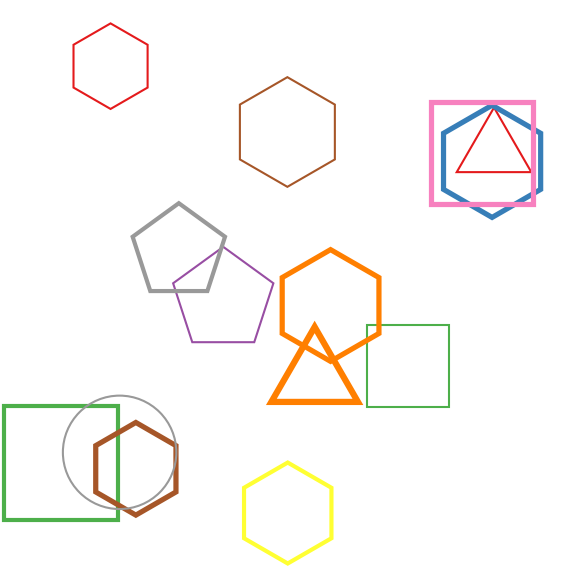[{"shape": "hexagon", "thickness": 1, "radius": 0.37, "center": [0.191, 0.885]}, {"shape": "triangle", "thickness": 1, "radius": 0.37, "center": [0.855, 0.738]}, {"shape": "hexagon", "thickness": 2.5, "radius": 0.49, "center": [0.852, 0.72]}, {"shape": "square", "thickness": 1, "radius": 0.35, "center": [0.707, 0.365]}, {"shape": "square", "thickness": 2, "radius": 0.49, "center": [0.105, 0.197]}, {"shape": "pentagon", "thickness": 1, "radius": 0.46, "center": [0.387, 0.48]}, {"shape": "triangle", "thickness": 3, "radius": 0.43, "center": [0.545, 0.346]}, {"shape": "hexagon", "thickness": 2.5, "radius": 0.48, "center": [0.572, 0.47]}, {"shape": "hexagon", "thickness": 2, "radius": 0.44, "center": [0.498, 0.111]}, {"shape": "hexagon", "thickness": 2.5, "radius": 0.4, "center": [0.235, 0.187]}, {"shape": "hexagon", "thickness": 1, "radius": 0.47, "center": [0.498, 0.771]}, {"shape": "square", "thickness": 2.5, "radius": 0.44, "center": [0.835, 0.734]}, {"shape": "circle", "thickness": 1, "radius": 0.49, "center": [0.207, 0.216]}, {"shape": "pentagon", "thickness": 2, "radius": 0.42, "center": [0.31, 0.563]}]